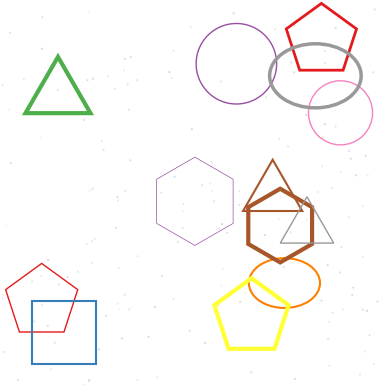[{"shape": "pentagon", "thickness": 2, "radius": 0.48, "center": [0.835, 0.895]}, {"shape": "pentagon", "thickness": 1, "radius": 0.49, "center": [0.108, 0.217]}, {"shape": "square", "thickness": 1.5, "radius": 0.41, "center": [0.166, 0.136]}, {"shape": "triangle", "thickness": 3, "radius": 0.49, "center": [0.151, 0.755]}, {"shape": "circle", "thickness": 1, "radius": 0.52, "center": [0.614, 0.834]}, {"shape": "hexagon", "thickness": 0.5, "radius": 0.57, "center": [0.506, 0.477]}, {"shape": "oval", "thickness": 1.5, "radius": 0.46, "center": [0.739, 0.265]}, {"shape": "pentagon", "thickness": 3, "radius": 0.51, "center": [0.653, 0.176]}, {"shape": "hexagon", "thickness": 3, "radius": 0.48, "center": [0.728, 0.414]}, {"shape": "triangle", "thickness": 1.5, "radius": 0.44, "center": [0.708, 0.496]}, {"shape": "circle", "thickness": 1, "radius": 0.42, "center": [0.885, 0.707]}, {"shape": "oval", "thickness": 2.5, "radius": 0.59, "center": [0.819, 0.803]}, {"shape": "triangle", "thickness": 1, "radius": 0.4, "center": [0.797, 0.409]}]